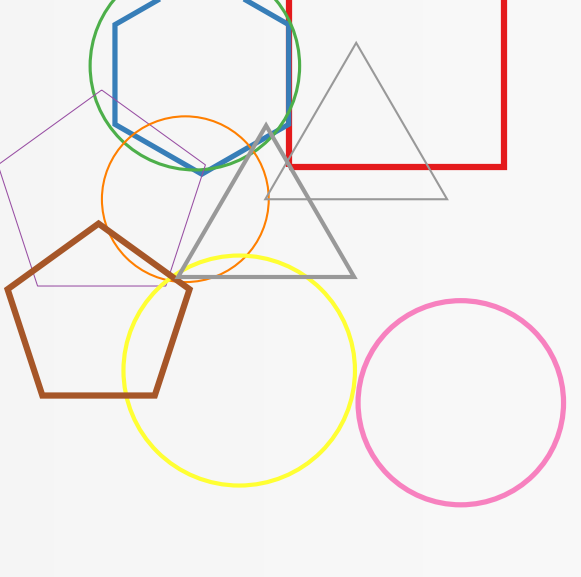[{"shape": "square", "thickness": 3, "radius": 0.92, "center": [0.682, 0.895]}, {"shape": "hexagon", "thickness": 2.5, "radius": 0.86, "center": [0.347, 0.87]}, {"shape": "circle", "thickness": 1.5, "radius": 0.9, "center": [0.335, 0.885]}, {"shape": "pentagon", "thickness": 0.5, "radius": 0.94, "center": [0.175, 0.656]}, {"shape": "circle", "thickness": 1, "radius": 0.72, "center": [0.319, 0.654]}, {"shape": "circle", "thickness": 2, "radius": 1.0, "center": [0.412, 0.358]}, {"shape": "pentagon", "thickness": 3, "radius": 0.82, "center": [0.17, 0.447]}, {"shape": "circle", "thickness": 2.5, "radius": 0.88, "center": [0.793, 0.302]}, {"shape": "triangle", "thickness": 1, "radius": 0.9, "center": [0.613, 0.744]}, {"shape": "triangle", "thickness": 2, "radius": 0.87, "center": [0.458, 0.607]}]